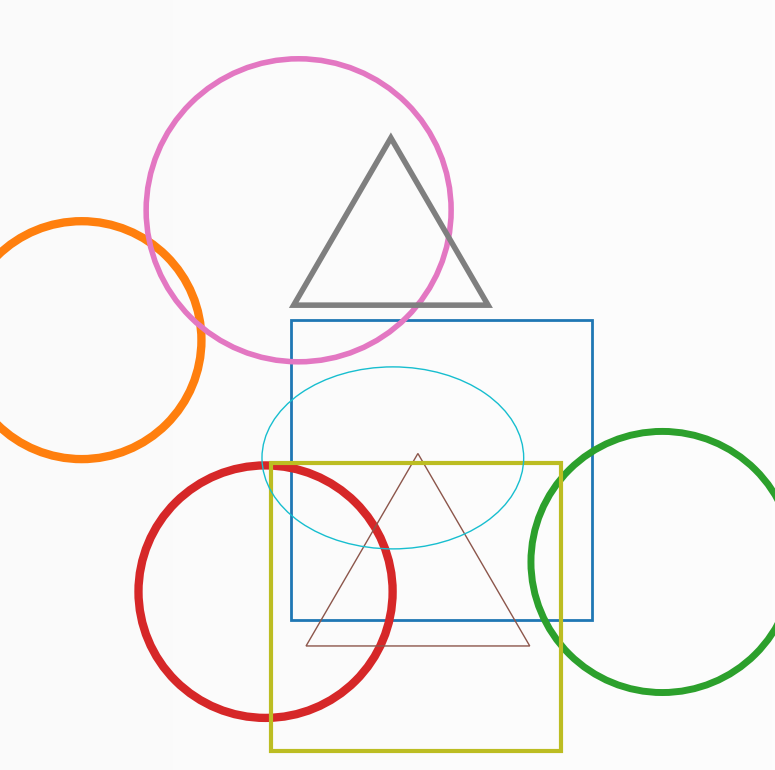[{"shape": "square", "thickness": 1, "radius": 0.97, "center": [0.57, 0.39]}, {"shape": "circle", "thickness": 3, "radius": 0.77, "center": [0.105, 0.558]}, {"shape": "circle", "thickness": 2.5, "radius": 0.85, "center": [0.855, 0.27]}, {"shape": "circle", "thickness": 3, "radius": 0.82, "center": [0.343, 0.232]}, {"shape": "triangle", "thickness": 0.5, "radius": 0.83, "center": [0.539, 0.244]}, {"shape": "circle", "thickness": 2, "radius": 0.98, "center": [0.385, 0.727]}, {"shape": "triangle", "thickness": 2, "radius": 0.72, "center": [0.504, 0.676]}, {"shape": "square", "thickness": 1.5, "radius": 0.94, "center": [0.537, 0.212]}, {"shape": "oval", "thickness": 0.5, "radius": 0.84, "center": [0.507, 0.405]}]